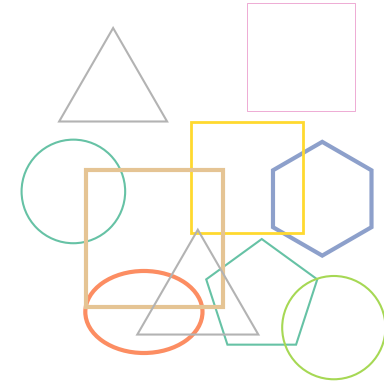[{"shape": "pentagon", "thickness": 1.5, "radius": 0.76, "center": [0.68, 0.227]}, {"shape": "circle", "thickness": 1.5, "radius": 0.67, "center": [0.191, 0.503]}, {"shape": "oval", "thickness": 3, "radius": 0.76, "center": [0.374, 0.19]}, {"shape": "hexagon", "thickness": 3, "radius": 0.74, "center": [0.837, 0.484]}, {"shape": "square", "thickness": 0.5, "radius": 0.7, "center": [0.782, 0.852]}, {"shape": "circle", "thickness": 1.5, "radius": 0.67, "center": [0.867, 0.149]}, {"shape": "square", "thickness": 2, "radius": 0.72, "center": [0.642, 0.539]}, {"shape": "square", "thickness": 3, "radius": 0.89, "center": [0.402, 0.38]}, {"shape": "triangle", "thickness": 1.5, "radius": 0.91, "center": [0.514, 0.222]}, {"shape": "triangle", "thickness": 1.5, "radius": 0.81, "center": [0.294, 0.765]}]